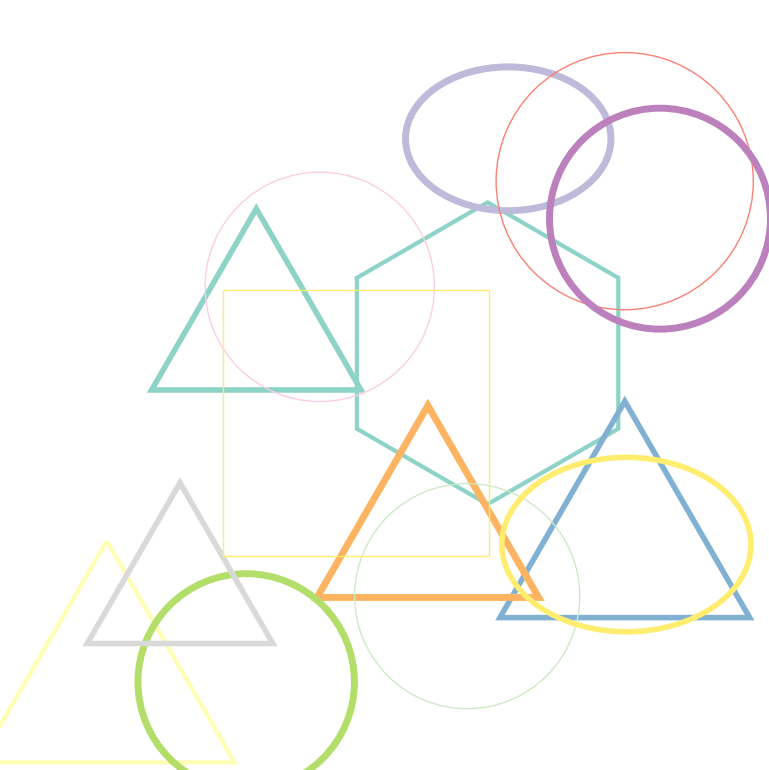[{"shape": "hexagon", "thickness": 1.5, "radius": 0.98, "center": [0.633, 0.541]}, {"shape": "triangle", "thickness": 2, "radius": 0.78, "center": [0.333, 0.572]}, {"shape": "triangle", "thickness": 1.5, "radius": 0.96, "center": [0.139, 0.106]}, {"shape": "oval", "thickness": 2.5, "radius": 0.67, "center": [0.66, 0.82]}, {"shape": "circle", "thickness": 0.5, "radius": 0.84, "center": [0.811, 0.765]}, {"shape": "triangle", "thickness": 2, "radius": 0.94, "center": [0.811, 0.292]}, {"shape": "triangle", "thickness": 2.5, "radius": 0.83, "center": [0.556, 0.307]}, {"shape": "circle", "thickness": 2.5, "radius": 0.7, "center": [0.32, 0.114]}, {"shape": "circle", "thickness": 0.5, "radius": 0.74, "center": [0.415, 0.627]}, {"shape": "triangle", "thickness": 2, "radius": 0.7, "center": [0.234, 0.234]}, {"shape": "circle", "thickness": 2.5, "radius": 0.72, "center": [0.857, 0.716]}, {"shape": "circle", "thickness": 0.5, "radius": 0.73, "center": [0.607, 0.226]}, {"shape": "square", "thickness": 0.5, "radius": 0.86, "center": [0.463, 0.451]}, {"shape": "oval", "thickness": 2, "radius": 0.81, "center": [0.814, 0.293]}]